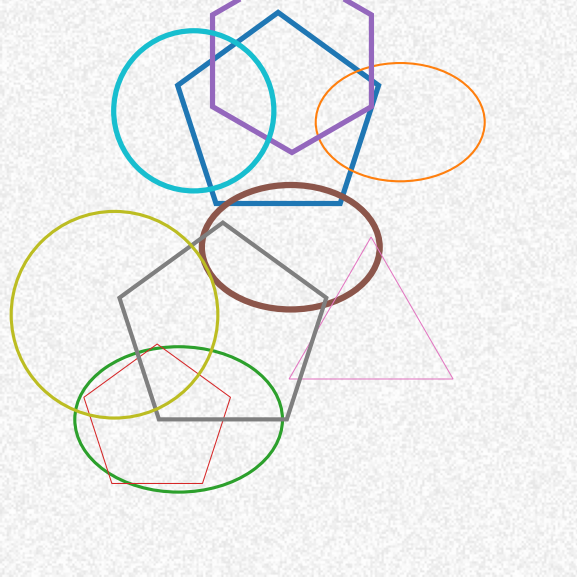[{"shape": "pentagon", "thickness": 2.5, "radius": 0.91, "center": [0.482, 0.795]}, {"shape": "oval", "thickness": 1, "radius": 0.73, "center": [0.693, 0.788]}, {"shape": "oval", "thickness": 1.5, "radius": 0.9, "center": [0.309, 0.273]}, {"shape": "pentagon", "thickness": 0.5, "radius": 0.67, "center": [0.272, 0.27]}, {"shape": "hexagon", "thickness": 2.5, "radius": 0.79, "center": [0.506, 0.894]}, {"shape": "oval", "thickness": 3, "radius": 0.77, "center": [0.504, 0.571]}, {"shape": "triangle", "thickness": 0.5, "radius": 0.82, "center": [0.643, 0.425]}, {"shape": "pentagon", "thickness": 2, "radius": 0.94, "center": [0.386, 0.425]}, {"shape": "circle", "thickness": 1.5, "radius": 0.89, "center": [0.198, 0.454]}, {"shape": "circle", "thickness": 2.5, "radius": 0.69, "center": [0.336, 0.807]}]